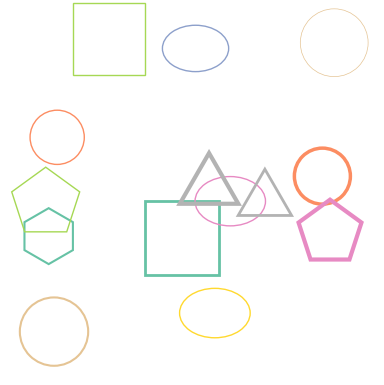[{"shape": "hexagon", "thickness": 1.5, "radius": 0.36, "center": [0.126, 0.387]}, {"shape": "square", "thickness": 2, "radius": 0.48, "center": [0.473, 0.383]}, {"shape": "circle", "thickness": 2.5, "radius": 0.36, "center": [0.837, 0.543]}, {"shape": "circle", "thickness": 1, "radius": 0.35, "center": [0.149, 0.643]}, {"shape": "oval", "thickness": 1, "radius": 0.43, "center": [0.508, 0.874]}, {"shape": "oval", "thickness": 1, "radius": 0.46, "center": [0.598, 0.477]}, {"shape": "pentagon", "thickness": 3, "radius": 0.43, "center": [0.857, 0.395]}, {"shape": "square", "thickness": 1, "radius": 0.47, "center": [0.282, 0.898]}, {"shape": "pentagon", "thickness": 1, "radius": 0.46, "center": [0.119, 0.473]}, {"shape": "oval", "thickness": 1, "radius": 0.46, "center": [0.558, 0.187]}, {"shape": "circle", "thickness": 0.5, "radius": 0.44, "center": [0.868, 0.889]}, {"shape": "circle", "thickness": 1.5, "radius": 0.44, "center": [0.14, 0.139]}, {"shape": "triangle", "thickness": 3, "radius": 0.44, "center": [0.543, 0.515]}, {"shape": "triangle", "thickness": 2, "radius": 0.4, "center": [0.688, 0.48]}]